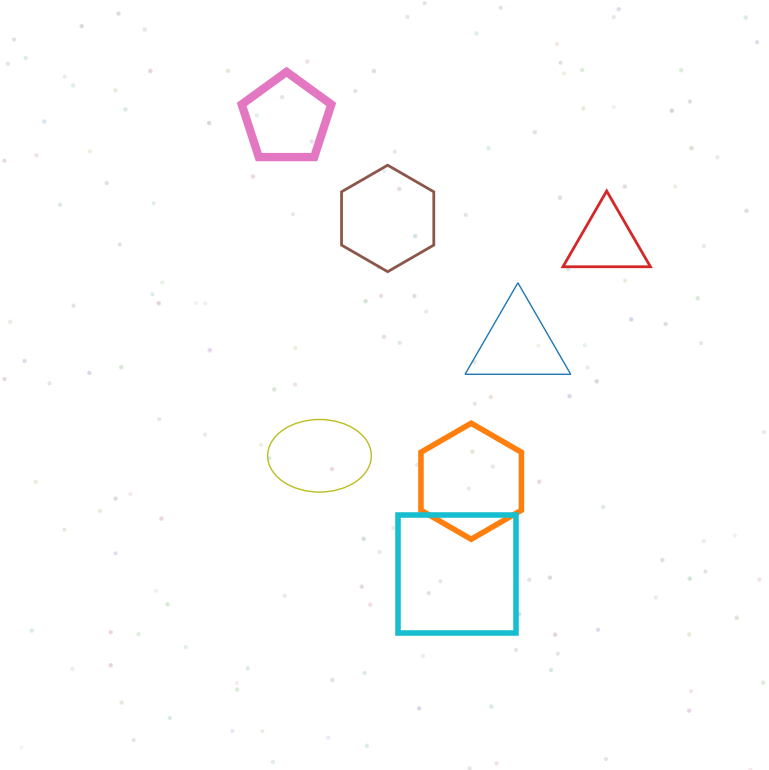[{"shape": "triangle", "thickness": 0.5, "radius": 0.4, "center": [0.673, 0.554]}, {"shape": "hexagon", "thickness": 2, "radius": 0.38, "center": [0.612, 0.375]}, {"shape": "triangle", "thickness": 1, "radius": 0.33, "center": [0.788, 0.686]}, {"shape": "hexagon", "thickness": 1, "radius": 0.35, "center": [0.503, 0.716]}, {"shape": "pentagon", "thickness": 3, "radius": 0.31, "center": [0.372, 0.845]}, {"shape": "oval", "thickness": 0.5, "radius": 0.34, "center": [0.415, 0.408]}, {"shape": "square", "thickness": 2, "radius": 0.38, "center": [0.594, 0.254]}]